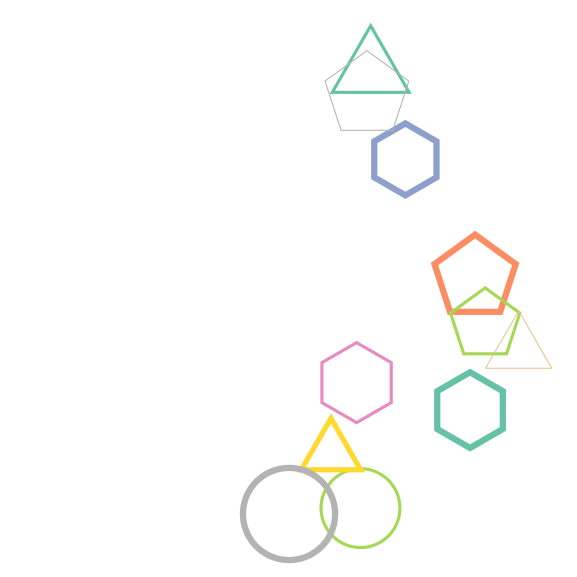[{"shape": "hexagon", "thickness": 3, "radius": 0.33, "center": [0.814, 0.289]}, {"shape": "triangle", "thickness": 1.5, "radius": 0.38, "center": [0.642, 0.878]}, {"shape": "pentagon", "thickness": 3, "radius": 0.37, "center": [0.823, 0.519]}, {"shape": "hexagon", "thickness": 3, "radius": 0.31, "center": [0.702, 0.723]}, {"shape": "hexagon", "thickness": 1.5, "radius": 0.35, "center": [0.617, 0.337]}, {"shape": "circle", "thickness": 1.5, "radius": 0.34, "center": [0.624, 0.119]}, {"shape": "pentagon", "thickness": 1.5, "radius": 0.32, "center": [0.84, 0.438]}, {"shape": "triangle", "thickness": 2.5, "radius": 0.3, "center": [0.573, 0.215]}, {"shape": "triangle", "thickness": 0.5, "radius": 0.33, "center": [0.898, 0.395]}, {"shape": "circle", "thickness": 3, "radius": 0.4, "center": [0.5, 0.109]}, {"shape": "pentagon", "thickness": 0.5, "radius": 0.38, "center": [0.635, 0.835]}]